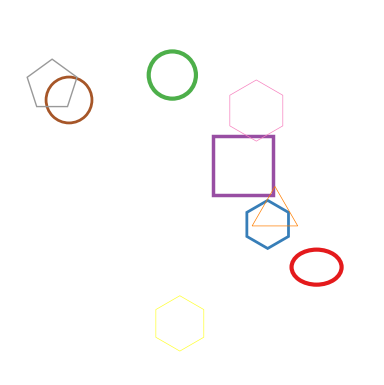[{"shape": "oval", "thickness": 3, "radius": 0.32, "center": [0.822, 0.306]}, {"shape": "hexagon", "thickness": 2, "radius": 0.31, "center": [0.695, 0.417]}, {"shape": "circle", "thickness": 3, "radius": 0.31, "center": [0.448, 0.805]}, {"shape": "square", "thickness": 2.5, "radius": 0.39, "center": [0.631, 0.57]}, {"shape": "triangle", "thickness": 0.5, "radius": 0.34, "center": [0.714, 0.447]}, {"shape": "hexagon", "thickness": 0.5, "radius": 0.36, "center": [0.467, 0.16]}, {"shape": "circle", "thickness": 2, "radius": 0.3, "center": [0.179, 0.74]}, {"shape": "hexagon", "thickness": 0.5, "radius": 0.4, "center": [0.666, 0.713]}, {"shape": "pentagon", "thickness": 1, "radius": 0.34, "center": [0.135, 0.778]}]